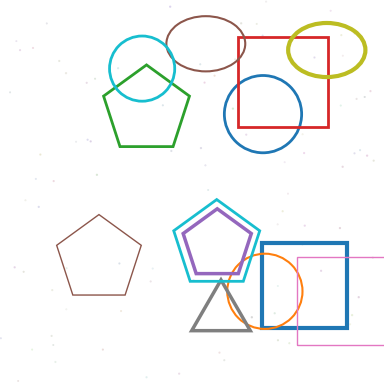[{"shape": "circle", "thickness": 2, "radius": 0.5, "center": [0.683, 0.704]}, {"shape": "square", "thickness": 3, "radius": 0.55, "center": [0.79, 0.258]}, {"shape": "circle", "thickness": 1.5, "radius": 0.49, "center": [0.688, 0.243]}, {"shape": "pentagon", "thickness": 2, "radius": 0.59, "center": [0.381, 0.714]}, {"shape": "square", "thickness": 2, "radius": 0.58, "center": [0.734, 0.787]}, {"shape": "pentagon", "thickness": 2.5, "radius": 0.47, "center": [0.564, 0.365]}, {"shape": "pentagon", "thickness": 1, "radius": 0.58, "center": [0.257, 0.327]}, {"shape": "oval", "thickness": 1.5, "radius": 0.51, "center": [0.535, 0.886]}, {"shape": "square", "thickness": 1, "radius": 0.57, "center": [0.887, 0.219]}, {"shape": "triangle", "thickness": 2.5, "radius": 0.44, "center": [0.574, 0.185]}, {"shape": "oval", "thickness": 3, "radius": 0.5, "center": [0.849, 0.87]}, {"shape": "pentagon", "thickness": 2, "radius": 0.59, "center": [0.563, 0.364]}, {"shape": "circle", "thickness": 2, "radius": 0.42, "center": [0.369, 0.822]}]